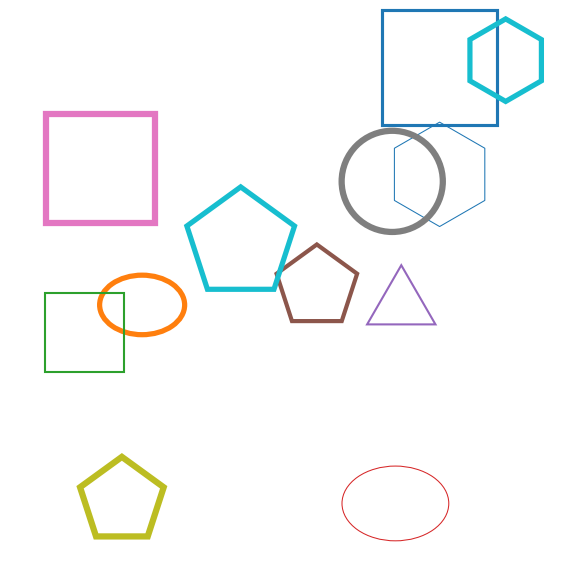[{"shape": "square", "thickness": 1.5, "radius": 0.5, "center": [0.761, 0.882]}, {"shape": "hexagon", "thickness": 0.5, "radius": 0.45, "center": [0.761, 0.697]}, {"shape": "oval", "thickness": 2.5, "radius": 0.37, "center": [0.246, 0.471]}, {"shape": "square", "thickness": 1, "radius": 0.34, "center": [0.146, 0.423]}, {"shape": "oval", "thickness": 0.5, "radius": 0.46, "center": [0.685, 0.127]}, {"shape": "triangle", "thickness": 1, "radius": 0.34, "center": [0.695, 0.472]}, {"shape": "pentagon", "thickness": 2, "radius": 0.37, "center": [0.549, 0.502]}, {"shape": "square", "thickness": 3, "radius": 0.47, "center": [0.175, 0.707]}, {"shape": "circle", "thickness": 3, "radius": 0.44, "center": [0.679, 0.685]}, {"shape": "pentagon", "thickness": 3, "radius": 0.38, "center": [0.211, 0.132]}, {"shape": "pentagon", "thickness": 2.5, "radius": 0.49, "center": [0.417, 0.577]}, {"shape": "hexagon", "thickness": 2.5, "radius": 0.36, "center": [0.876, 0.895]}]